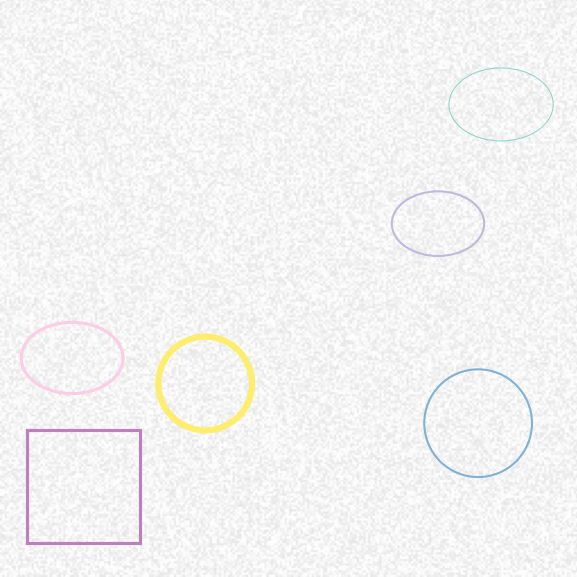[{"shape": "oval", "thickness": 0.5, "radius": 0.45, "center": [0.868, 0.818]}, {"shape": "oval", "thickness": 1, "radius": 0.4, "center": [0.758, 0.612]}, {"shape": "circle", "thickness": 1, "radius": 0.47, "center": [0.828, 0.266]}, {"shape": "oval", "thickness": 1.5, "radius": 0.44, "center": [0.125, 0.379]}, {"shape": "square", "thickness": 1.5, "radius": 0.49, "center": [0.145, 0.157]}, {"shape": "circle", "thickness": 3, "radius": 0.41, "center": [0.355, 0.335]}]